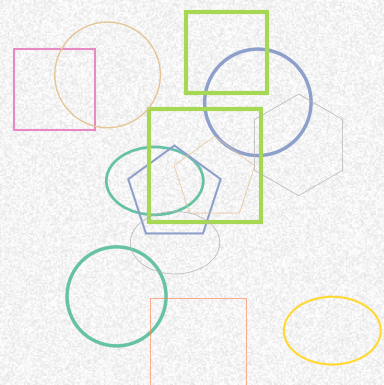[{"shape": "oval", "thickness": 2, "radius": 0.63, "center": [0.402, 0.53]}, {"shape": "circle", "thickness": 2.5, "radius": 0.64, "center": [0.303, 0.23]}, {"shape": "square", "thickness": 0.5, "radius": 0.63, "center": [0.514, 0.102]}, {"shape": "circle", "thickness": 2.5, "radius": 0.69, "center": [0.67, 0.734]}, {"shape": "pentagon", "thickness": 1.5, "radius": 0.63, "center": [0.453, 0.496]}, {"shape": "square", "thickness": 1.5, "radius": 0.53, "center": [0.141, 0.767]}, {"shape": "square", "thickness": 3, "radius": 0.52, "center": [0.588, 0.864]}, {"shape": "square", "thickness": 3, "radius": 0.73, "center": [0.533, 0.57]}, {"shape": "oval", "thickness": 1.5, "radius": 0.63, "center": [0.863, 0.141]}, {"shape": "circle", "thickness": 1, "radius": 0.69, "center": [0.279, 0.805]}, {"shape": "pentagon", "thickness": 0.5, "radius": 0.55, "center": [0.557, 0.536]}, {"shape": "oval", "thickness": 0.5, "radius": 0.58, "center": [0.455, 0.37]}, {"shape": "hexagon", "thickness": 0.5, "radius": 0.66, "center": [0.776, 0.624]}]